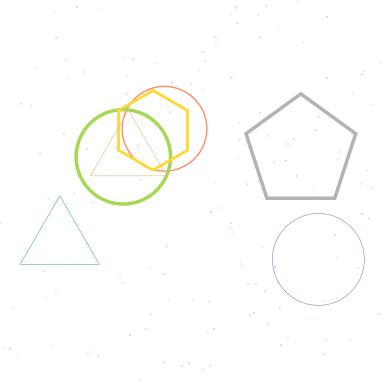[{"shape": "triangle", "thickness": 0.5, "radius": 0.59, "center": [0.155, 0.373]}, {"shape": "circle", "thickness": 1, "radius": 0.55, "center": [0.427, 0.666]}, {"shape": "circle", "thickness": 0.5, "radius": 0.6, "center": [0.827, 0.326]}, {"shape": "circle", "thickness": 2.5, "radius": 0.61, "center": [0.32, 0.593]}, {"shape": "hexagon", "thickness": 2, "radius": 0.52, "center": [0.397, 0.662]}, {"shape": "triangle", "thickness": 0.5, "radius": 0.57, "center": [0.334, 0.6]}, {"shape": "pentagon", "thickness": 2.5, "radius": 0.75, "center": [0.781, 0.606]}]